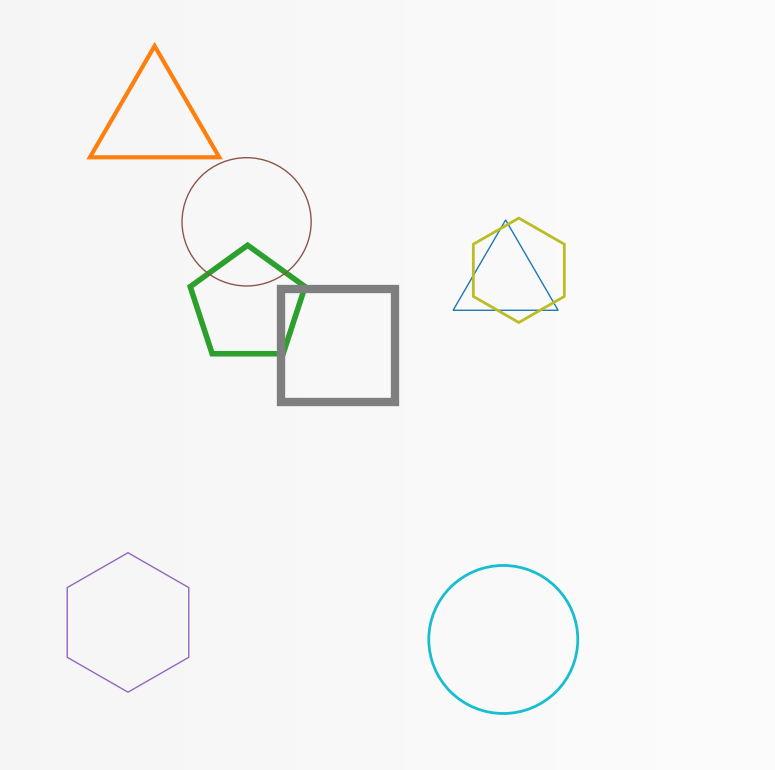[{"shape": "triangle", "thickness": 0.5, "radius": 0.39, "center": [0.652, 0.636]}, {"shape": "triangle", "thickness": 1.5, "radius": 0.48, "center": [0.199, 0.844]}, {"shape": "pentagon", "thickness": 2, "radius": 0.39, "center": [0.32, 0.604]}, {"shape": "hexagon", "thickness": 0.5, "radius": 0.45, "center": [0.165, 0.192]}, {"shape": "circle", "thickness": 0.5, "radius": 0.42, "center": [0.318, 0.712]}, {"shape": "square", "thickness": 3, "radius": 0.37, "center": [0.436, 0.552]}, {"shape": "hexagon", "thickness": 1, "radius": 0.34, "center": [0.669, 0.649]}, {"shape": "circle", "thickness": 1, "radius": 0.48, "center": [0.649, 0.17]}]